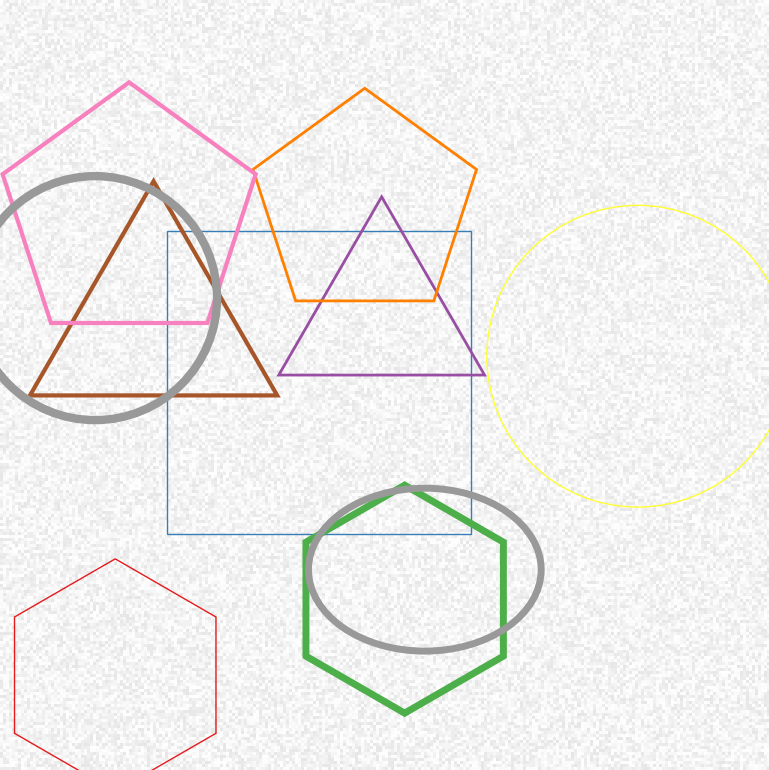[{"shape": "hexagon", "thickness": 0.5, "radius": 0.76, "center": [0.15, 0.123]}, {"shape": "square", "thickness": 0.5, "radius": 0.99, "center": [0.414, 0.503]}, {"shape": "hexagon", "thickness": 2.5, "radius": 0.74, "center": [0.526, 0.222]}, {"shape": "triangle", "thickness": 1, "radius": 0.77, "center": [0.496, 0.59]}, {"shape": "pentagon", "thickness": 1, "radius": 0.76, "center": [0.474, 0.733]}, {"shape": "circle", "thickness": 0.5, "radius": 0.98, "center": [0.828, 0.537]}, {"shape": "triangle", "thickness": 1.5, "radius": 0.93, "center": [0.199, 0.579]}, {"shape": "pentagon", "thickness": 1.5, "radius": 0.86, "center": [0.168, 0.72]}, {"shape": "oval", "thickness": 2.5, "radius": 0.76, "center": [0.552, 0.26]}, {"shape": "circle", "thickness": 3, "radius": 0.79, "center": [0.123, 0.613]}]